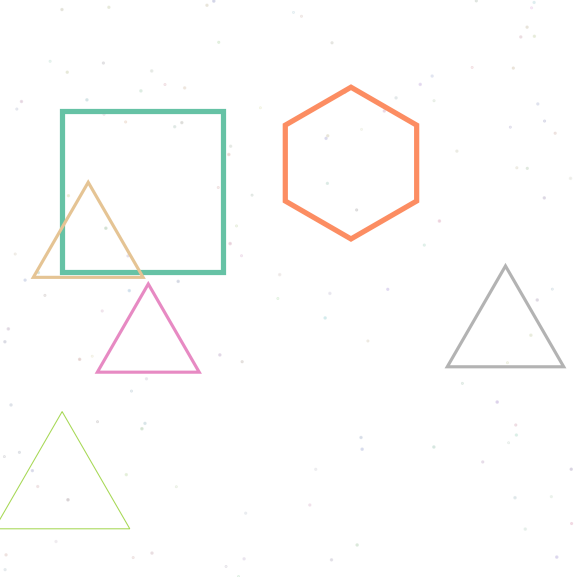[{"shape": "square", "thickness": 2.5, "radius": 0.7, "center": [0.247, 0.668]}, {"shape": "hexagon", "thickness": 2.5, "radius": 0.66, "center": [0.608, 0.717]}, {"shape": "triangle", "thickness": 1.5, "radius": 0.51, "center": [0.257, 0.406]}, {"shape": "triangle", "thickness": 0.5, "radius": 0.68, "center": [0.108, 0.151]}, {"shape": "triangle", "thickness": 1.5, "radius": 0.55, "center": [0.153, 0.574]}, {"shape": "triangle", "thickness": 1.5, "radius": 0.58, "center": [0.875, 0.422]}]